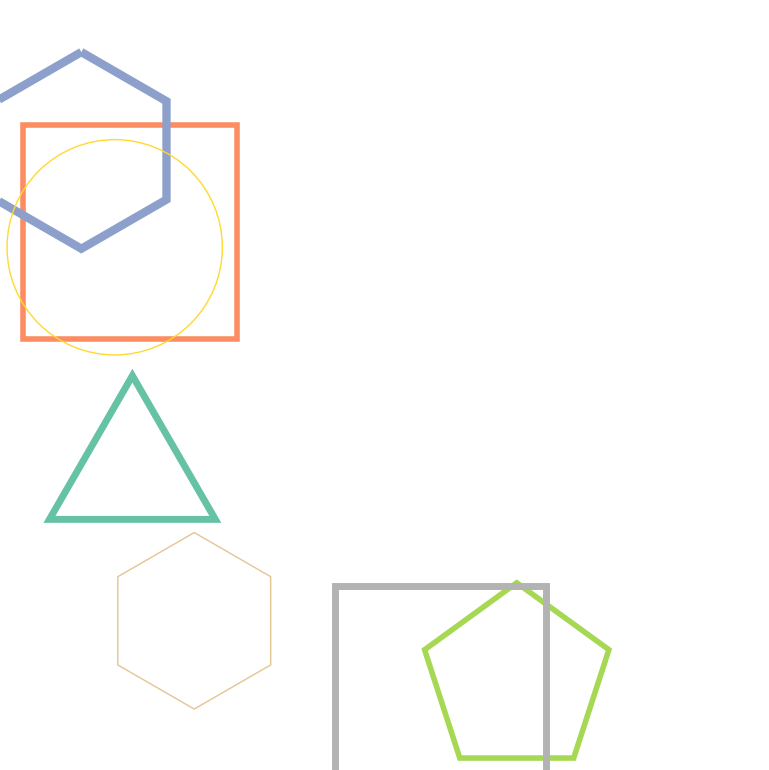[{"shape": "triangle", "thickness": 2.5, "radius": 0.62, "center": [0.172, 0.388]}, {"shape": "square", "thickness": 2, "radius": 0.69, "center": [0.169, 0.699]}, {"shape": "hexagon", "thickness": 3, "radius": 0.64, "center": [0.106, 0.805]}, {"shape": "pentagon", "thickness": 2, "radius": 0.63, "center": [0.671, 0.117]}, {"shape": "circle", "thickness": 0.5, "radius": 0.7, "center": [0.149, 0.679]}, {"shape": "hexagon", "thickness": 0.5, "radius": 0.57, "center": [0.252, 0.194]}, {"shape": "square", "thickness": 2.5, "radius": 0.69, "center": [0.572, 0.102]}]